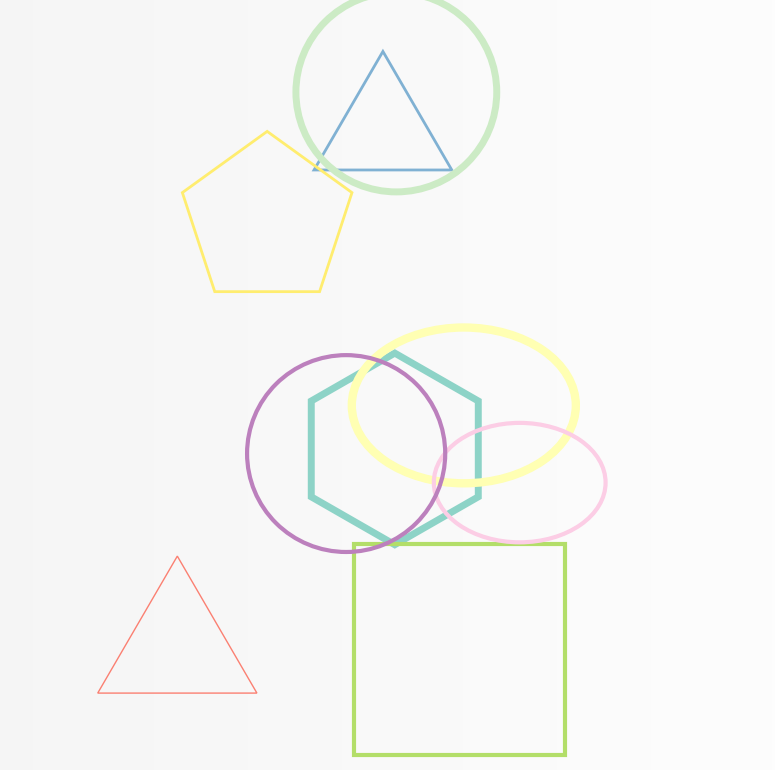[{"shape": "hexagon", "thickness": 2.5, "radius": 0.62, "center": [0.509, 0.417]}, {"shape": "oval", "thickness": 3, "radius": 0.72, "center": [0.598, 0.474]}, {"shape": "triangle", "thickness": 0.5, "radius": 0.59, "center": [0.229, 0.159]}, {"shape": "triangle", "thickness": 1, "radius": 0.51, "center": [0.494, 0.831]}, {"shape": "square", "thickness": 1.5, "radius": 0.68, "center": [0.593, 0.156]}, {"shape": "oval", "thickness": 1.5, "radius": 0.55, "center": [0.671, 0.373]}, {"shape": "circle", "thickness": 1.5, "radius": 0.64, "center": [0.447, 0.411]}, {"shape": "circle", "thickness": 2.5, "radius": 0.65, "center": [0.511, 0.88]}, {"shape": "pentagon", "thickness": 1, "radius": 0.58, "center": [0.345, 0.714]}]